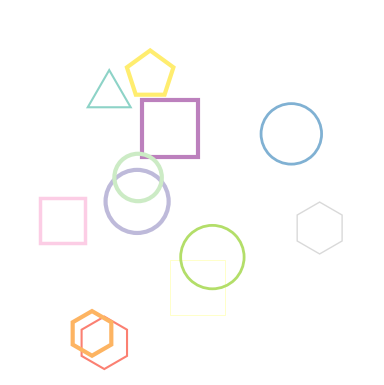[{"shape": "triangle", "thickness": 1.5, "radius": 0.32, "center": [0.284, 0.754]}, {"shape": "square", "thickness": 0.5, "radius": 0.36, "center": [0.513, 0.254]}, {"shape": "circle", "thickness": 3, "radius": 0.41, "center": [0.356, 0.477]}, {"shape": "hexagon", "thickness": 1.5, "radius": 0.34, "center": [0.271, 0.11]}, {"shape": "circle", "thickness": 2, "radius": 0.39, "center": [0.757, 0.652]}, {"shape": "hexagon", "thickness": 3, "radius": 0.29, "center": [0.239, 0.134]}, {"shape": "circle", "thickness": 2, "radius": 0.41, "center": [0.552, 0.332]}, {"shape": "square", "thickness": 2.5, "radius": 0.29, "center": [0.163, 0.427]}, {"shape": "hexagon", "thickness": 1, "radius": 0.34, "center": [0.83, 0.408]}, {"shape": "square", "thickness": 3, "radius": 0.37, "center": [0.441, 0.666]}, {"shape": "circle", "thickness": 3, "radius": 0.31, "center": [0.359, 0.539]}, {"shape": "pentagon", "thickness": 3, "radius": 0.32, "center": [0.39, 0.805]}]